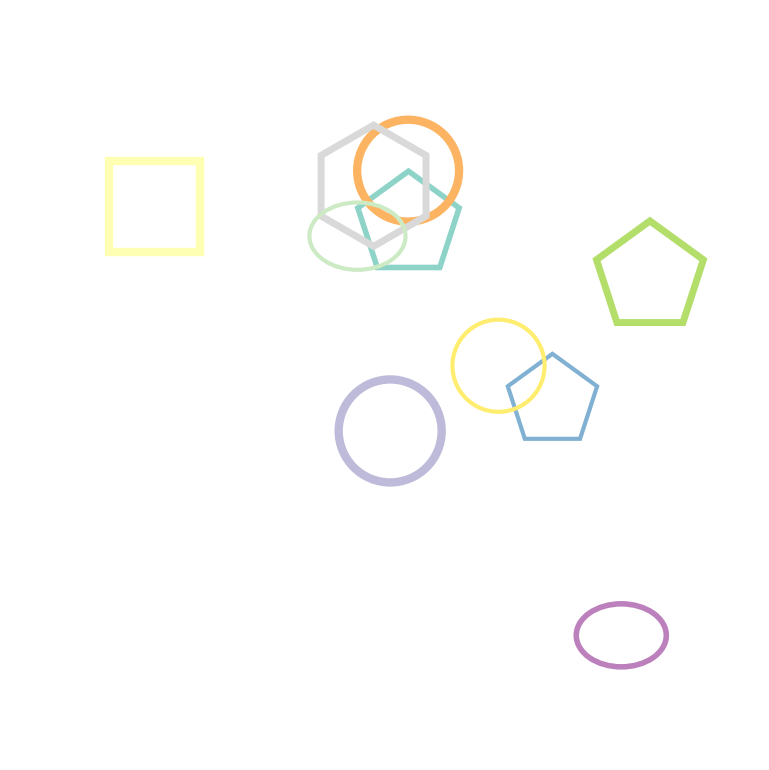[{"shape": "pentagon", "thickness": 2, "radius": 0.35, "center": [0.531, 0.709]}, {"shape": "square", "thickness": 3, "radius": 0.3, "center": [0.2, 0.731]}, {"shape": "circle", "thickness": 3, "radius": 0.33, "center": [0.507, 0.44]}, {"shape": "pentagon", "thickness": 1.5, "radius": 0.3, "center": [0.717, 0.479]}, {"shape": "circle", "thickness": 3, "radius": 0.33, "center": [0.53, 0.778]}, {"shape": "pentagon", "thickness": 2.5, "radius": 0.36, "center": [0.844, 0.64]}, {"shape": "hexagon", "thickness": 2.5, "radius": 0.39, "center": [0.485, 0.759]}, {"shape": "oval", "thickness": 2, "radius": 0.29, "center": [0.807, 0.175]}, {"shape": "oval", "thickness": 1.5, "radius": 0.31, "center": [0.464, 0.693]}, {"shape": "circle", "thickness": 1.5, "radius": 0.3, "center": [0.647, 0.525]}]